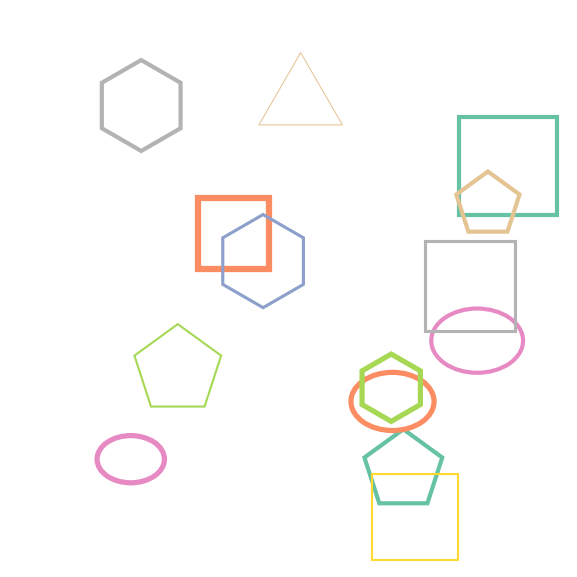[{"shape": "pentagon", "thickness": 2, "radius": 0.35, "center": [0.698, 0.185]}, {"shape": "square", "thickness": 2, "radius": 0.42, "center": [0.88, 0.711]}, {"shape": "square", "thickness": 3, "radius": 0.31, "center": [0.405, 0.594]}, {"shape": "oval", "thickness": 2.5, "radius": 0.36, "center": [0.68, 0.304]}, {"shape": "hexagon", "thickness": 1.5, "radius": 0.4, "center": [0.456, 0.547]}, {"shape": "oval", "thickness": 2.5, "radius": 0.29, "center": [0.226, 0.204]}, {"shape": "oval", "thickness": 2, "radius": 0.4, "center": [0.826, 0.409]}, {"shape": "hexagon", "thickness": 2.5, "radius": 0.29, "center": [0.677, 0.328]}, {"shape": "pentagon", "thickness": 1, "radius": 0.39, "center": [0.308, 0.359]}, {"shape": "square", "thickness": 1, "radius": 0.37, "center": [0.719, 0.104]}, {"shape": "triangle", "thickness": 0.5, "radius": 0.42, "center": [0.521, 0.825]}, {"shape": "pentagon", "thickness": 2, "radius": 0.29, "center": [0.845, 0.645]}, {"shape": "hexagon", "thickness": 2, "radius": 0.39, "center": [0.245, 0.816]}, {"shape": "square", "thickness": 1.5, "radius": 0.39, "center": [0.814, 0.504]}]